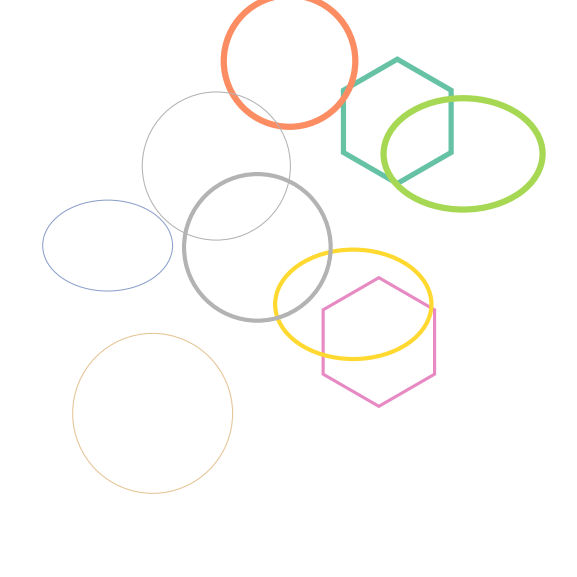[{"shape": "hexagon", "thickness": 2.5, "radius": 0.54, "center": [0.688, 0.789]}, {"shape": "circle", "thickness": 3, "radius": 0.57, "center": [0.501, 0.893]}, {"shape": "oval", "thickness": 0.5, "radius": 0.56, "center": [0.186, 0.574]}, {"shape": "hexagon", "thickness": 1.5, "radius": 0.56, "center": [0.656, 0.407]}, {"shape": "oval", "thickness": 3, "radius": 0.69, "center": [0.802, 0.733]}, {"shape": "oval", "thickness": 2, "radius": 0.68, "center": [0.612, 0.472]}, {"shape": "circle", "thickness": 0.5, "radius": 0.69, "center": [0.264, 0.283]}, {"shape": "circle", "thickness": 0.5, "radius": 0.64, "center": [0.375, 0.712]}, {"shape": "circle", "thickness": 2, "radius": 0.63, "center": [0.446, 0.571]}]